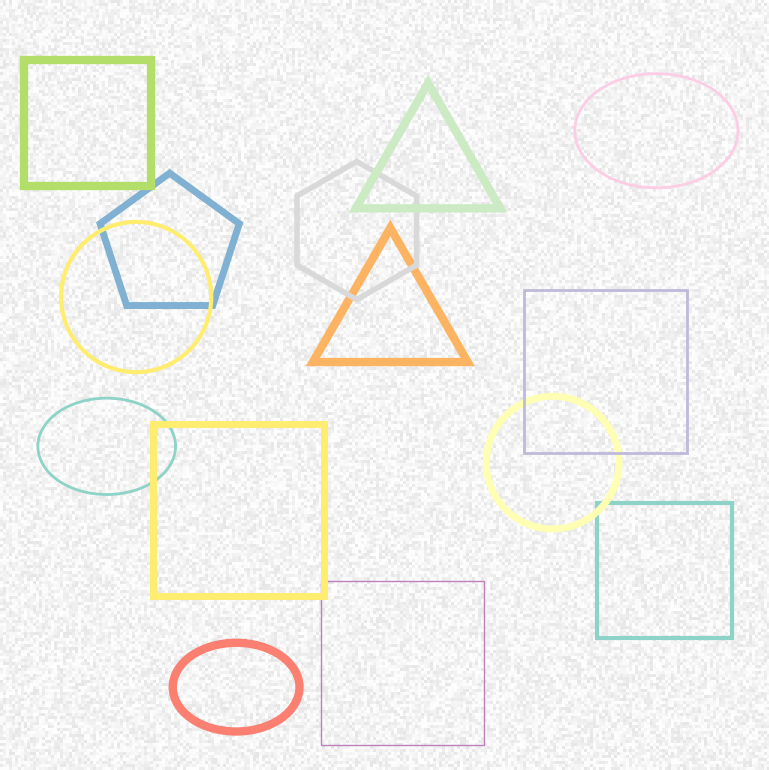[{"shape": "square", "thickness": 1.5, "radius": 0.44, "center": [0.863, 0.26]}, {"shape": "oval", "thickness": 1, "radius": 0.45, "center": [0.139, 0.42]}, {"shape": "circle", "thickness": 2.5, "radius": 0.43, "center": [0.718, 0.399]}, {"shape": "square", "thickness": 1, "radius": 0.53, "center": [0.787, 0.517]}, {"shape": "oval", "thickness": 3, "radius": 0.41, "center": [0.307, 0.108]}, {"shape": "pentagon", "thickness": 2.5, "radius": 0.48, "center": [0.22, 0.68]}, {"shape": "triangle", "thickness": 3, "radius": 0.58, "center": [0.507, 0.588]}, {"shape": "square", "thickness": 3, "radius": 0.41, "center": [0.114, 0.84]}, {"shape": "oval", "thickness": 1, "radius": 0.53, "center": [0.852, 0.83]}, {"shape": "hexagon", "thickness": 2, "radius": 0.45, "center": [0.463, 0.701]}, {"shape": "square", "thickness": 0.5, "radius": 0.53, "center": [0.523, 0.139]}, {"shape": "triangle", "thickness": 3, "radius": 0.54, "center": [0.556, 0.784]}, {"shape": "circle", "thickness": 1.5, "radius": 0.49, "center": [0.177, 0.614]}, {"shape": "square", "thickness": 2.5, "radius": 0.56, "center": [0.31, 0.338]}]